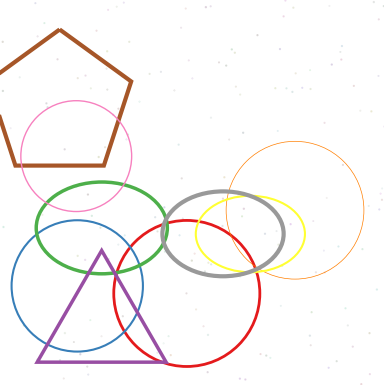[{"shape": "circle", "thickness": 2, "radius": 0.95, "center": [0.485, 0.238]}, {"shape": "circle", "thickness": 1.5, "radius": 0.85, "center": [0.201, 0.257]}, {"shape": "oval", "thickness": 2.5, "radius": 0.85, "center": [0.264, 0.408]}, {"shape": "triangle", "thickness": 2.5, "radius": 0.97, "center": [0.264, 0.156]}, {"shape": "circle", "thickness": 0.5, "radius": 0.89, "center": [0.766, 0.454]}, {"shape": "oval", "thickness": 1.5, "radius": 0.71, "center": [0.65, 0.392]}, {"shape": "pentagon", "thickness": 3, "radius": 0.98, "center": [0.155, 0.728]}, {"shape": "circle", "thickness": 1, "radius": 0.72, "center": [0.198, 0.595]}, {"shape": "oval", "thickness": 3, "radius": 0.79, "center": [0.579, 0.393]}]